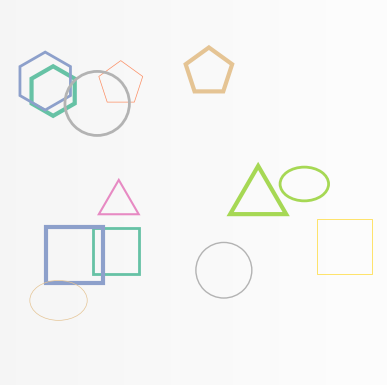[{"shape": "square", "thickness": 2, "radius": 0.29, "center": [0.299, 0.348]}, {"shape": "hexagon", "thickness": 3, "radius": 0.32, "center": [0.137, 0.763]}, {"shape": "pentagon", "thickness": 0.5, "radius": 0.3, "center": [0.312, 0.783]}, {"shape": "hexagon", "thickness": 2, "radius": 0.38, "center": [0.117, 0.789]}, {"shape": "square", "thickness": 3, "radius": 0.36, "center": [0.192, 0.338]}, {"shape": "triangle", "thickness": 1.5, "radius": 0.3, "center": [0.307, 0.473]}, {"shape": "oval", "thickness": 2, "radius": 0.31, "center": [0.785, 0.522]}, {"shape": "triangle", "thickness": 3, "radius": 0.42, "center": [0.666, 0.486]}, {"shape": "square", "thickness": 0.5, "radius": 0.35, "center": [0.888, 0.36]}, {"shape": "pentagon", "thickness": 3, "radius": 0.32, "center": [0.539, 0.814]}, {"shape": "oval", "thickness": 0.5, "radius": 0.37, "center": [0.151, 0.22]}, {"shape": "circle", "thickness": 2, "radius": 0.42, "center": [0.251, 0.731]}, {"shape": "circle", "thickness": 1, "radius": 0.36, "center": [0.578, 0.298]}]